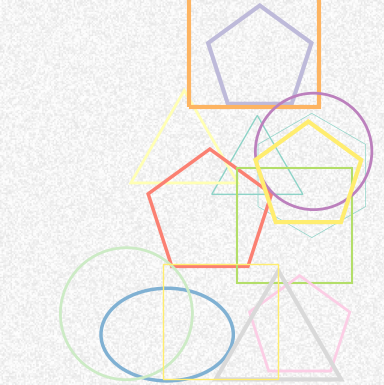[{"shape": "triangle", "thickness": 1, "radius": 0.68, "center": [0.668, 0.564]}, {"shape": "hexagon", "thickness": 0.5, "radius": 0.81, "center": [0.81, 0.544]}, {"shape": "triangle", "thickness": 2, "radius": 0.8, "center": [0.479, 0.605]}, {"shape": "pentagon", "thickness": 3, "radius": 0.71, "center": [0.675, 0.845]}, {"shape": "pentagon", "thickness": 2.5, "radius": 0.84, "center": [0.545, 0.444]}, {"shape": "oval", "thickness": 2.5, "radius": 0.86, "center": [0.434, 0.131]}, {"shape": "square", "thickness": 3, "radius": 0.84, "center": [0.659, 0.89]}, {"shape": "square", "thickness": 1.5, "radius": 0.75, "center": [0.765, 0.414]}, {"shape": "pentagon", "thickness": 2, "radius": 0.68, "center": [0.778, 0.147]}, {"shape": "triangle", "thickness": 3, "radius": 0.94, "center": [0.723, 0.109]}, {"shape": "circle", "thickness": 2, "radius": 0.76, "center": [0.815, 0.607]}, {"shape": "circle", "thickness": 2, "radius": 0.86, "center": [0.328, 0.185]}, {"shape": "square", "thickness": 1, "radius": 0.75, "center": [0.574, 0.165]}, {"shape": "pentagon", "thickness": 3, "radius": 0.72, "center": [0.801, 0.54]}]